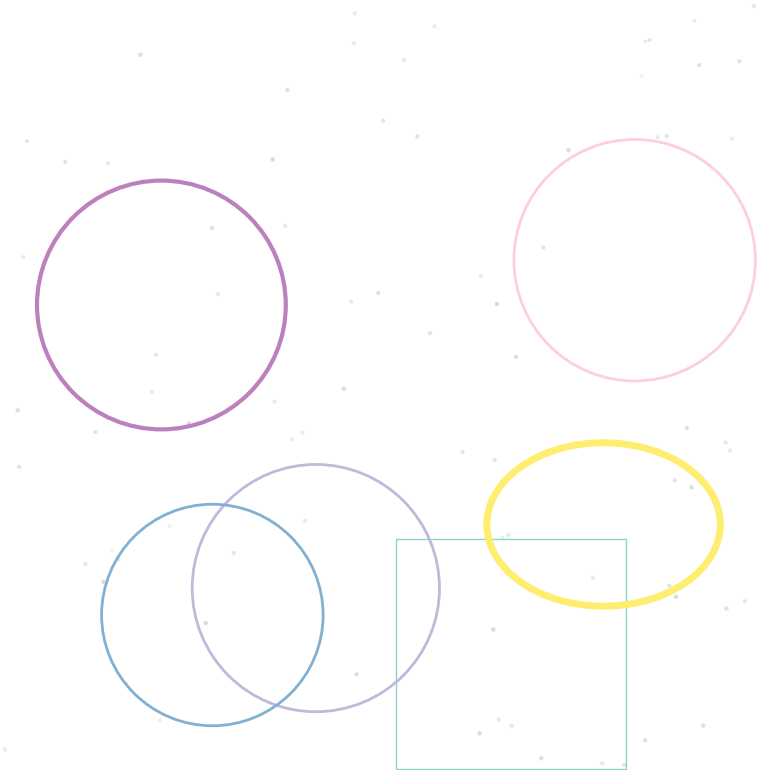[{"shape": "square", "thickness": 0.5, "radius": 0.75, "center": [0.664, 0.15]}, {"shape": "circle", "thickness": 1, "radius": 0.8, "center": [0.41, 0.236]}, {"shape": "circle", "thickness": 1, "radius": 0.72, "center": [0.276, 0.201]}, {"shape": "circle", "thickness": 1, "radius": 0.78, "center": [0.824, 0.662]}, {"shape": "circle", "thickness": 1.5, "radius": 0.81, "center": [0.21, 0.604]}, {"shape": "oval", "thickness": 2.5, "radius": 0.76, "center": [0.784, 0.319]}]